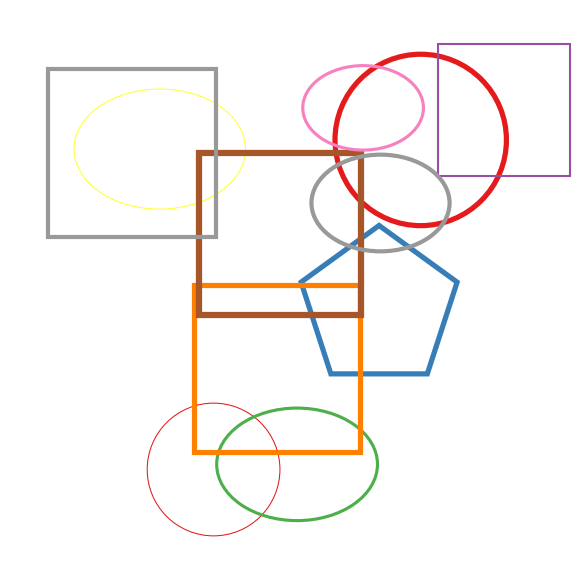[{"shape": "circle", "thickness": 2.5, "radius": 0.74, "center": [0.729, 0.757]}, {"shape": "circle", "thickness": 0.5, "radius": 0.57, "center": [0.37, 0.186]}, {"shape": "pentagon", "thickness": 2.5, "radius": 0.71, "center": [0.656, 0.467]}, {"shape": "oval", "thickness": 1.5, "radius": 0.7, "center": [0.514, 0.195]}, {"shape": "square", "thickness": 1, "radius": 0.57, "center": [0.873, 0.809]}, {"shape": "square", "thickness": 2.5, "radius": 0.72, "center": [0.48, 0.361]}, {"shape": "oval", "thickness": 0.5, "radius": 0.74, "center": [0.277, 0.741]}, {"shape": "square", "thickness": 3, "radius": 0.7, "center": [0.485, 0.594]}, {"shape": "oval", "thickness": 1.5, "radius": 0.52, "center": [0.629, 0.812]}, {"shape": "square", "thickness": 2, "radius": 0.73, "center": [0.229, 0.734]}, {"shape": "oval", "thickness": 2, "radius": 0.6, "center": [0.659, 0.648]}]